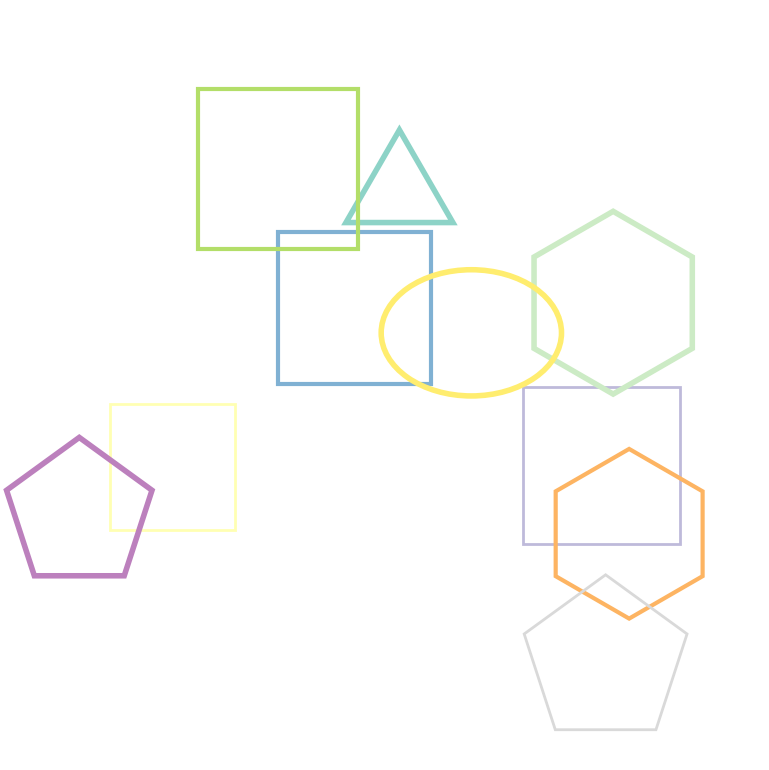[{"shape": "triangle", "thickness": 2, "radius": 0.4, "center": [0.519, 0.751]}, {"shape": "square", "thickness": 1, "radius": 0.41, "center": [0.224, 0.393]}, {"shape": "square", "thickness": 1, "radius": 0.51, "center": [0.781, 0.396]}, {"shape": "square", "thickness": 1.5, "radius": 0.5, "center": [0.46, 0.6]}, {"shape": "hexagon", "thickness": 1.5, "radius": 0.55, "center": [0.817, 0.307]}, {"shape": "square", "thickness": 1.5, "radius": 0.52, "center": [0.361, 0.78]}, {"shape": "pentagon", "thickness": 1, "radius": 0.56, "center": [0.787, 0.142]}, {"shape": "pentagon", "thickness": 2, "radius": 0.5, "center": [0.103, 0.333]}, {"shape": "hexagon", "thickness": 2, "radius": 0.59, "center": [0.796, 0.607]}, {"shape": "oval", "thickness": 2, "radius": 0.59, "center": [0.612, 0.568]}]